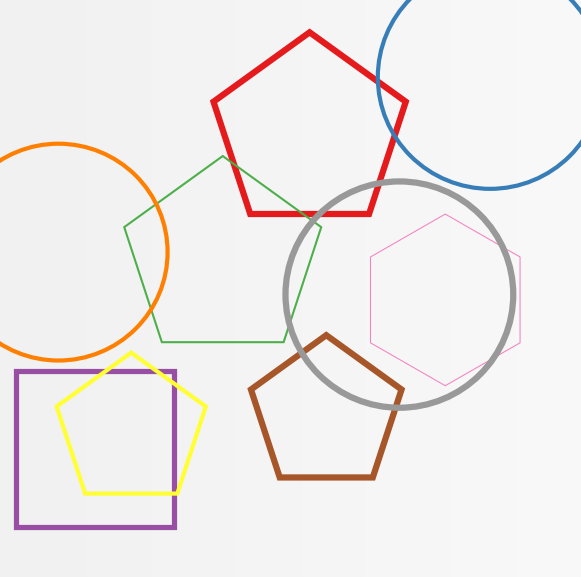[{"shape": "pentagon", "thickness": 3, "radius": 0.87, "center": [0.533, 0.769]}, {"shape": "circle", "thickness": 2, "radius": 0.97, "center": [0.843, 0.865]}, {"shape": "pentagon", "thickness": 1, "radius": 0.89, "center": [0.383, 0.551]}, {"shape": "square", "thickness": 2.5, "radius": 0.68, "center": [0.164, 0.222]}, {"shape": "circle", "thickness": 2, "radius": 0.94, "center": [0.101, 0.563]}, {"shape": "pentagon", "thickness": 2, "radius": 0.67, "center": [0.226, 0.254]}, {"shape": "pentagon", "thickness": 3, "radius": 0.68, "center": [0.561, 0.283]}, {"shape": "hexagon", "thickness": 0.5, "radius": 0.74, "center": [0.766, 0.48]}, {"shape": "circle", "thickness": 3, "radius": 0.98, "center": [0.687, 0.489]}]